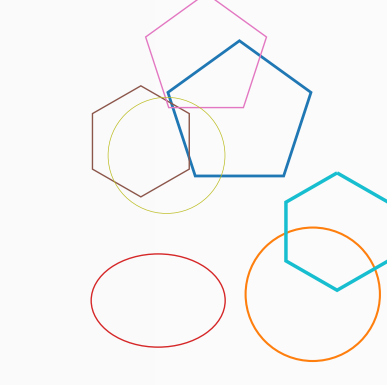[{"shape": "pentagon", "thickness": 2, "radius": 0.97, "center": [0.618, 0.7]}, {"shape": "circle", "thickness": 1.5, "radius": 0.87, "center": [0.807, 0.236]}, {"shape": "oval", "thickness": 1, "radius": 0.86, "center": [0.408, 0.219]}, {"shape": "hexagon", "thickness": 1, "radius": 0.72, "center": [0.363, 0.633]}, {"shape": "pentagon", "thickness": 1, "radius": 0.82, "center": [0.532, 0.853]}, {"shape": "circle", "thickness": 0.5, "radius": 0.75, "center": [0.43, 0.596]}, {"shape": "hexagon", "thickness": 2.5, "radius": 0.76, "center": [0.87, 0.399]}]